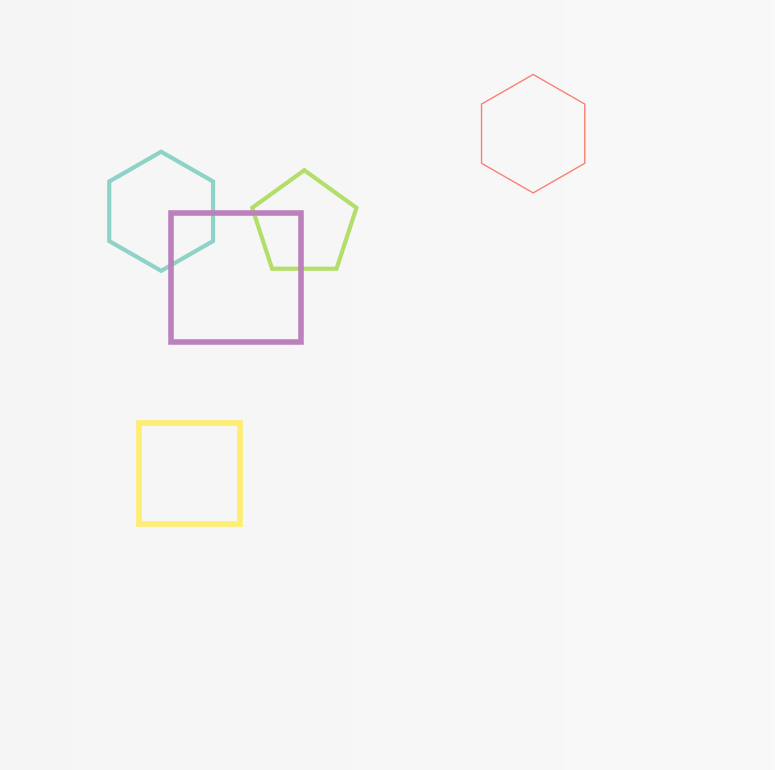[{"shape": "hexagon", "thickness": 1.5, "radius": 0.39, "center": [0.208, 0.726]}, {"shape": "hexagon", "thickness": 0.5, "radius": 0.38, "center": [0.688, 0.826]}, {"shape": "pentagon", "thickness": 1.5, "radius": 0.35, "center": [0.393, 0.708]}, {"shape": "square", "thickness": 2, "radius": 0.42, "center": [0.305, 0.639]}, {"shape": "square", "thickness": 2, "radius": 0.33, "center": [0.245, 0.385]}]